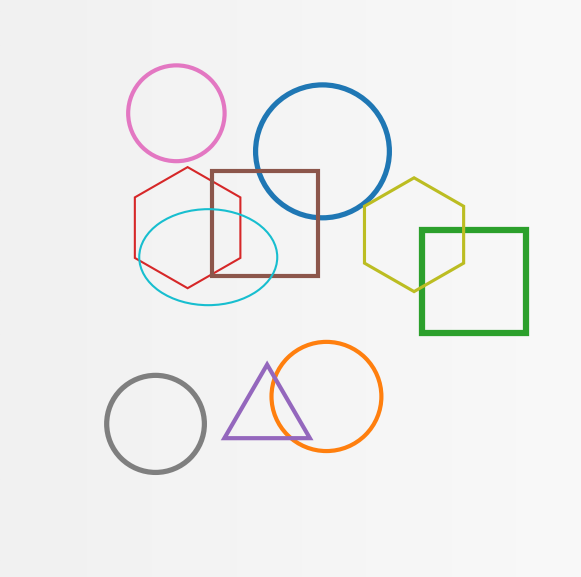[{"shape": "circle", "thickness": 2.5, "radius": 0.58, "center": [0.555, 0.737]}, {"shape": "circle", "thickness": 2, "radius": 0.47, "center": [0.562, 0.313]}, {"shape": "square", "thickness": 3, "radius": 0.45, "center": [0.815, 0.512]}, {"shape": "hexagon", "thickness": 1, "radius": 0.52, "center": [0.323, 0.605]}, {"shape": "triangle", "thickness": 2, "radius": 0.42, "center": [0.46, 0.283]}, {"shape": "square", "thickness": 2, "radius": 0.46, "center": [0.456, 0.612]}, {"shape": "circle", "thickness": 2, "radius": 0.41, "center": [0.303, 0.803]}, {"shape": "circle", "thickness": 2.5, "radius": 0.42, "center": [0.268, 0.265]}, {"shape": "hexagon", "thickness": 1.5, "radius": 0.49, "center": [0.712, 0.593]}, {"shape": "oval", "thickness": 1, "radius": 0.59, "center": [0.358, 0.554]}]